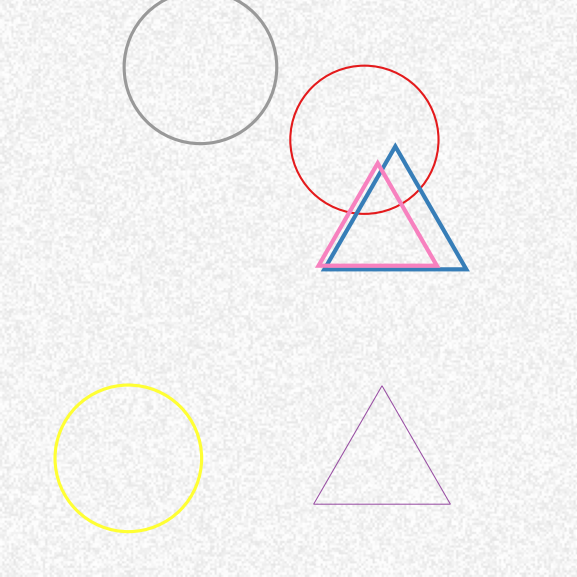[{"shape": "circle", "thickness": 1, "radius": 0.64, "center": [0.631, 0.757]}, {"shape": "triangle", "thickness": 2, "radius": 0.71, "center": [0.685, 0.604]}, {"shape": "triangle", "thickness": 0.5, "radius": 0.68, "center": [0.661, 0.194]}, {"shape": "circle", "thickness": 1.5, "radius": 0.63, "center": [0.222, 0.205]}, {"shape": "triangle", "thickness": 2, "radius": 0.59, "center": [0.654, 0.598]}, {"shape": "circle", "thickness": 1.5, "radius": 0.66, "center": [0.347, 0.883]}]